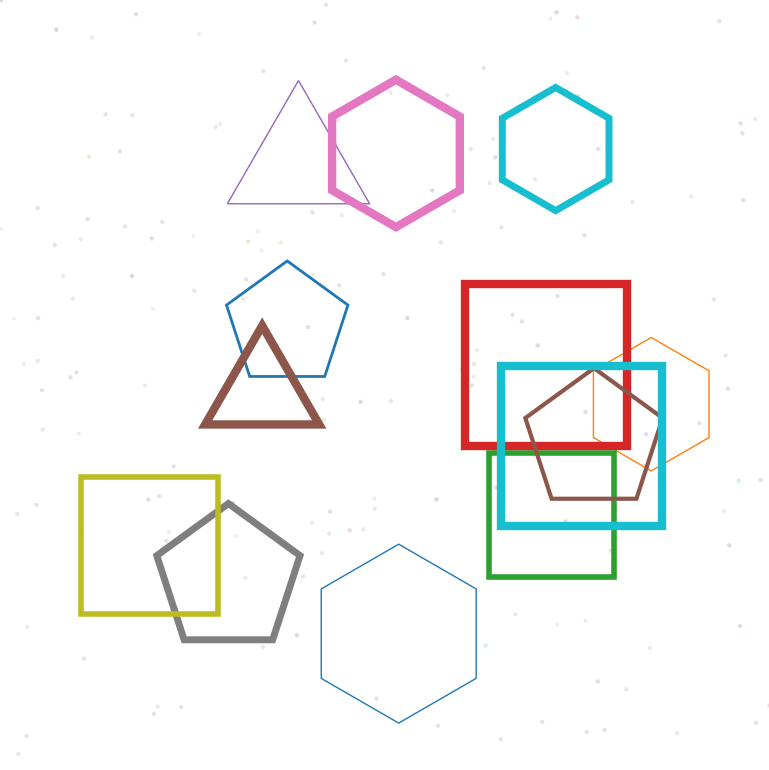[{"shape": "hexagon", "thickness": 0.5, "radius": 0.58, "center": [0.518, 0.177]}, {"shape": "pentagon", "thickness": 1, "radius": 0.41, "center": [0.373, 0.578]}, {"shape": "hexagon", "thickness": 0.5, "radius": 0.43, "center": [0.846, 0.475]}, {"shape": "square", "thickness": 2, "radius": 0.4, "center": [0.716, 0.331]}, {"shape": "square", "thickness": 3, "radius": 0.53, "center": [0.709, 0.526]}, {"shape": "triangle", "thickness": 0.5, "radius": 0.53, "center": [0.388, 0.789]}, {"shape": "triangle", "thickness": 3, "radius": 0.43, "center": [0.341, 0.492]}, {"shape": "pentagon", "thickness": 1.5, "radius": 0.47, "center": [0.771, 0.428]}, {"shape": "hexagon", "thickness": 3, "radius": 0.48, "center": [0.514, 0.801]}, {"shape": "pentagon", "thickness": 2.5, "radius": 0.49, "center": [0.297, 0.248]}, {"shape": "square", "thickness": 2, "radius": 0.44, "center": [0.194, 0.292]}, {"shape": "hexagon", "thickness": 2.5, "radius": 0.4, "center": [0.722, 0.806]}, {"shape": "square", "thickness": 3, "radius": 0.52, "center": [0.755, 0.42]}]